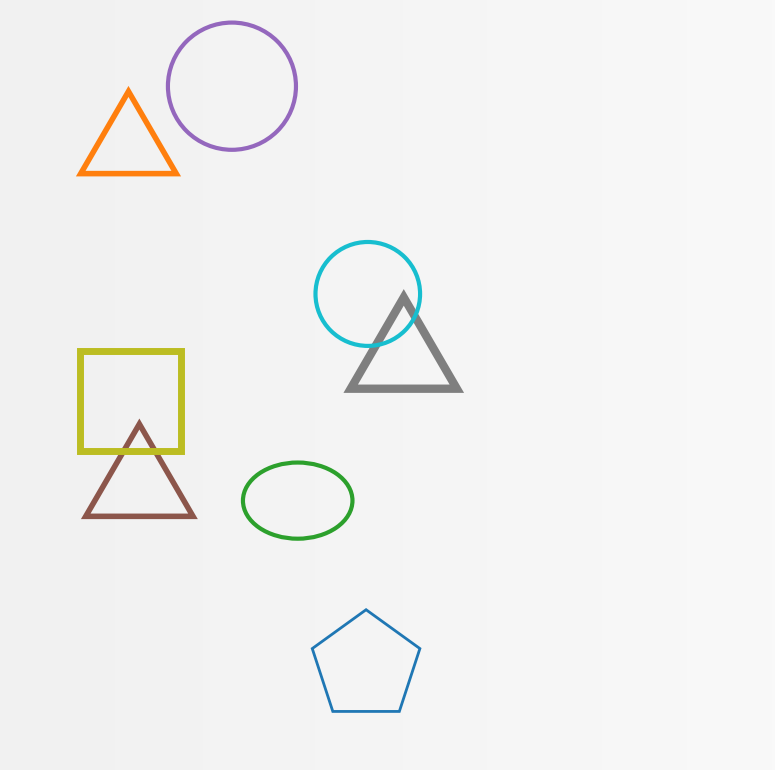[{"shape": "pentagon", "thickness": 1, "radius": 0.37, "center": [0.472, 0.135]}, {"shape": "triangle", "thickness": 2, "radius": 0.36, "center": [0.166, 0.81]}, {"shape": "oval", "thickness": 1.5, "radius": 0.35, "center": [0.384, 0.35]}, {"shape": "circle", "thickness": 1.5, "radius": 0.41, "center": [0.299, 0.888]}, {"shape": "triangle", "thickness": 2, "radius": 0.4, "center": [0.18, 0.369]}, {"shape": "triangle", "thickness": 3, "radius": 0.4, "center": [0.521, 0.535]}, {"shape": "square", "thickness": 2.5, "radius": 0.33, "center": [0.168, 0.479]}, {"shape": "circle", "thickness": 1.5, "radius": 0.34, "center": [0.475, 0.618]}]